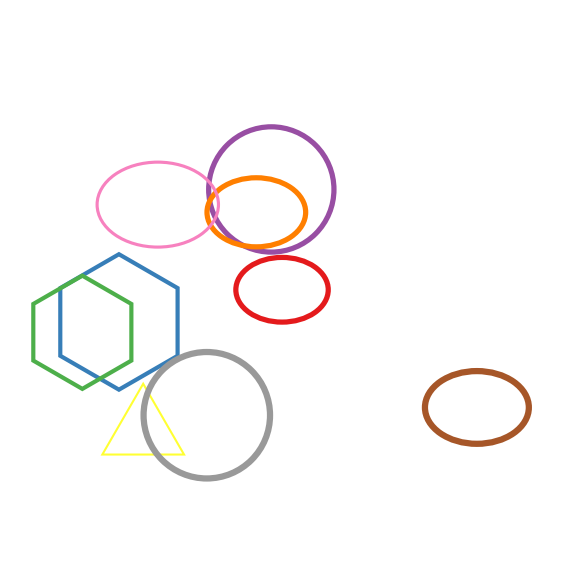[{"shape": "oval", "thickness": 2.5, "radius": 0.4, "center": [0.488, 0.497]}, {"shape": "hexagon", "thickness": 2, "radius": 0.59, "center": [0.206, 0.442]}, {"shape": "hexagon", "thickness": 2, "radius": 0.49, "center": [0.143, 0.424]}, {"shape": "circle", "thickness": 2.5, "radius": 0.54, "center": [0.47, 0.671]}, {"shape": "oval", "thickness": 2.5, "radius": 0.43, "center": [0.444, 0.632]}, {"shape": "triangle", "thickness": 1, "radius": 0.41, "center": [0.248, 0.253]}, {"shape": "oval", "thickness": 3, "radius": 0.45, "center": [0.826, 0.294]}, {"shape": "oval", "thickness": 1.5, "radius": 0.53, "center": [0.273, 0.645]}, {"shape": "circle", "thickness": 3, "radius": 0.55, "center": [0.358, 0.28]}]